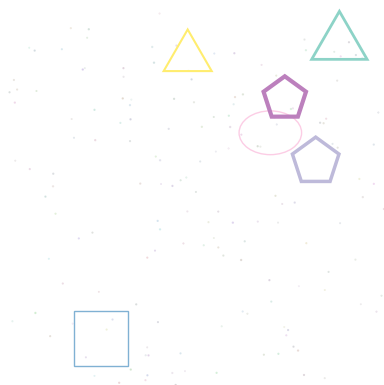[{"shape": "triangle", "thickness": 2, "radius": 0.42, "center": [0.882, 0.887]}, {"shape": "pentagon", "thickness": 2.5, "radius": 0.32, "center": [0.82, 0.58]}, {"shape": "square", "thickness": 1, "radius": 0.35, "center": [0.263, 0.121]}, {"shape": "oval", "thickness": 1, "radius": 0.41, "center": [0.702, 0.655]}, {"shape": "pentagon", "thickness": 3, "radius": 0.29, "center": [0.74, 0.744]}, {"shape": "triangle", "thickness": 1.5, "radius": 0.36, "center": [0.487, 0.851]}]